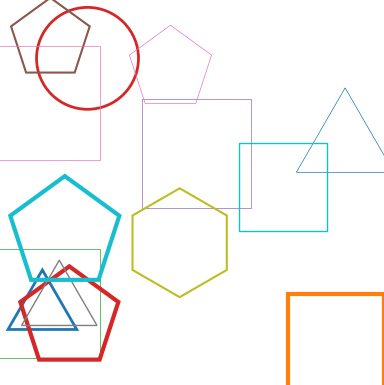[{"shape": "triangle", "thickness": 0.5, "radius": 0.73, "center": [0.896, 0.626]}, {"shape": "triangle", "thickness": 2, "radius": 0.52, "center": [0.11, 0.196]}, {"shape": "square", "thickness": 3, "radius": 0.63, "center": [0.873, 0.112]}, {"shape": "square", "thickness": 0.5, "radius": 0.71, "center": [0.118, 0.211]}, {"shape": "pentagon", "thickness": 3, "radius": 0.67, "center": [0.18, 0.174]}, {"shape": "circle", "thickness": 2, "radius": 0.66, "center": [0.227, 0.848]}, {"shape": "square", "thickness": 0.5, "radius": 0.71, "center": [0.511, 0.602]}, {"shape": "pentagon", "thickness": 1.5, "radius": 0.54, "center": [0.131, 0.898]}, {"shape": "square", "thickness": 0.5, "radius": 0.74, "center": [0.113, 0.733]}, {"shape": "pentagon", "thickness": 0.5, "radius": 0.56, "center": [0.443, 0.822]}, {"shape": "triangle", "thickness": 1, "radius": 0.57, "center": [0.154, 0.211]}, {"shape": "hexagon", "thickness": 1.5, "radius": 0.71, "center": [0.467, 0.37]}, {"shape": "square", "thickness": 1, "radius": 0.57, "center": [0.734, 0.515]}, {"shape": "pentagon", "thickness": 3, "radius": 0.74, "center": [0.168, 0.394]}]